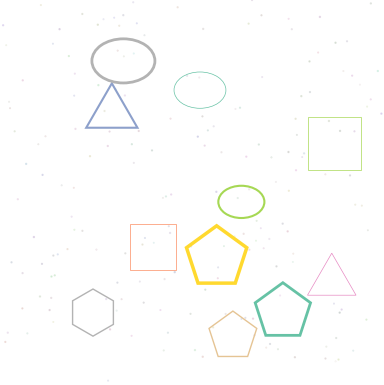[{"shape": "oval", "thickness": 0.5, "radius": 0.34, "center": [0.519, 0.766]}, {"shape": "pentagon", "thickness": 2, "radius": 0.38, "center": [0.735, 0.19]}, {"shape": "square", "thickness": 0.5, "radius": 0.3, "center": [0.398, 0.358]}, {"shape": "triangle", "thickness": 1.5, "radius": 0.38, "center": [0.29, 0.707]}, {"shape": "triangle", "thickness": 0.5, "radius": 0.36, "center": [0.862, 0.27]}, {"shape": "square", "thickness": 0.5, "radius": 0.34, "center": [0.868, 0.627]}, {"shape": "oval", "thickness": 1.5, "radius": 0.3, "center": [0.627, 0.476]}, {"shape": "pentagon", "thickness": 2.5, "radius": 0.41, "center": [0.563, 0.331]}, {"shape": "pentagon", "thickness": 1, "radius": 0.33, "center": [0.605, 0.127]}, {"shape": "oval", "thickness": 2, "radius": 0.41, "center": [0.321, 0.842]}, {"shape": "hexagon", "thickness": 1, "radius": 0.31, "center": [0.242, 0.188]}]